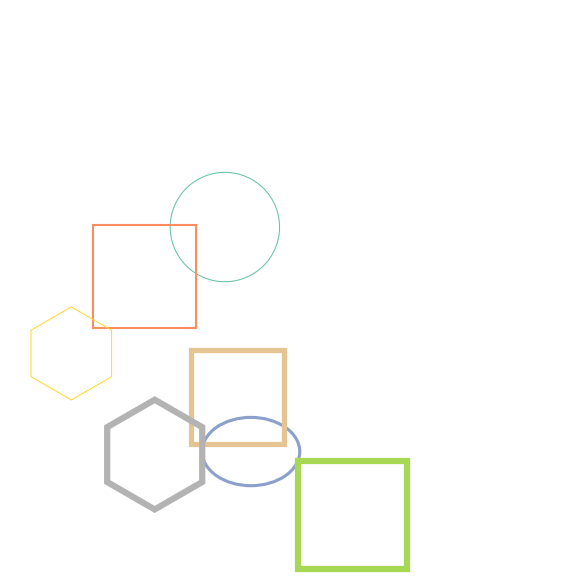[{"shape": "circle", "thickness": 0.5, "radius": 0.47, "center": [0.389, 0.606]}, {"shape": "square", "thickness": 1, "radius": 0.45, "center": [0.25, 0.52]}, {"shape": "oval", "thickness": 1.5, "radius": 0.42, "center": [0.435, 0.217]}, {"shape": "square", "thickness": 3, "radius": 0.47, "center": [0.61, 0.107]}, {"shape": "hexagon", "thickness": 0.5, "radius": 0.4, "center": [0.123, 0.387]}, {"shape": "square", "thickness": 2.5, "radius": 0.4, "center": [0.412, 0.312]}, {"shape": "hexagon", "thickness": 3, "radius": 0.47, "center": [0.268, 0.212]}]